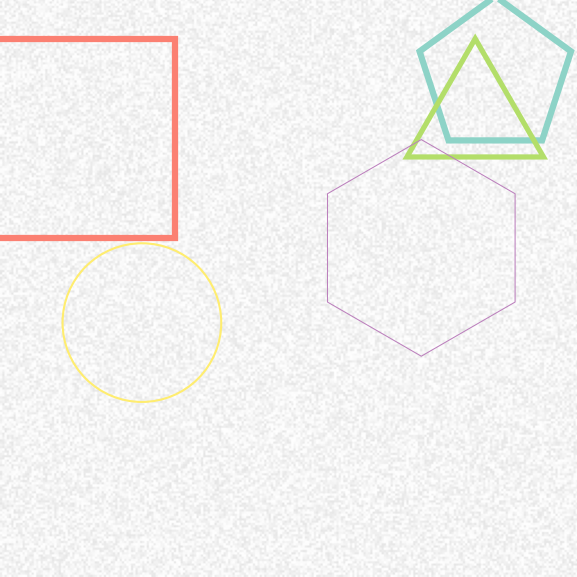[{"shape": "pentagon", "thickness": 3, "radius": 0.69, "center": [0.858, 0.868]}, {"shape": "square", "thickness": 3, "radius": 0.86, "center": [0.132, 0.76]}, {"shape": "triangle", "thickness": 2.5, "radius": 0.68, "center": [0.823, 0.796]}, {"shape": "hexagon", "thickness": 0.5, "radius": 0.94, "center": [0.73, 0.57]}, {"shape": "circle", "thickness": 1, "radius": 0.69, "center": [0.246, 0.441]}]